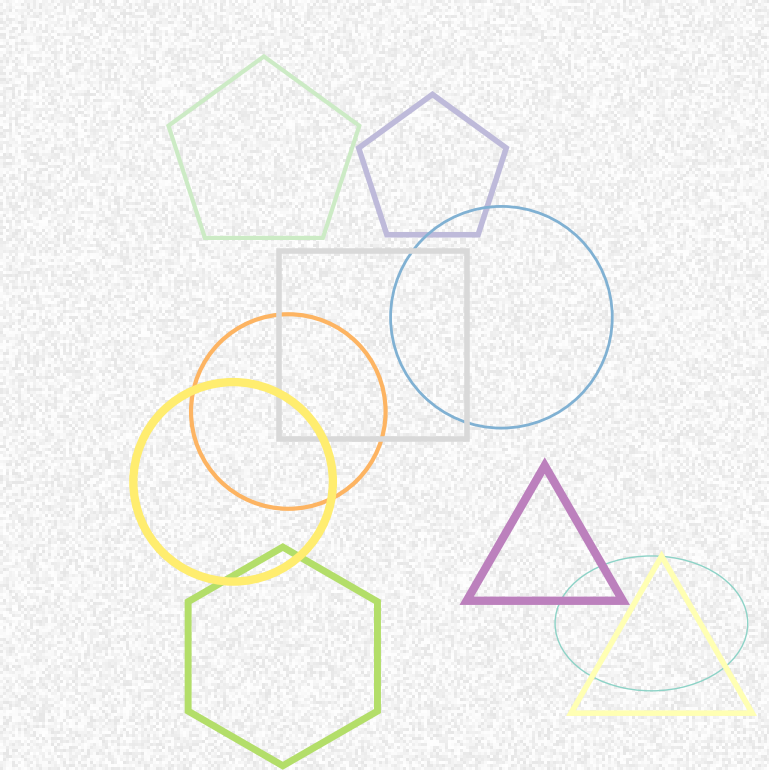[{"shape": "oval", "thickness": 0.5, "radius": 0.63, "center": [0.846, 0.19]}, {"shape": "triangle", "thickness": 2, "radius": 0.68, "center": [0.859, 0.142]}, {"shape": "pentagon", "thickness": 2, "radius": 0.5, "center": [0.562, 0.777]}, {"shape": "circle", "thickness": 1, "radius": 0.72, "center": [0.651, 0.588]}, {"shape": "circle", "thickness": 1.5, "radius": 0.63, "center": [0.374, 0.466]}, {"shape": "hexagon", "thickness": 2.5, "radius": 0.71, "center": [0.367, 0.148]}, {"shape": "square", "thickness": 2, "radius": 0.61, "center": [0.484, 0.552]}, {"shape": "triangle", "thickness": 3, "radius": 0.59, "center": [0.707, 0.278]}, {"shape": "pentagon", "thickness": 1.5, "radius": 0.65, "center": [0.343, 0.796]}, {"shape": "circle", "thickness": 3, "radius": 0.65, "center": [0.303, 0.374]}]